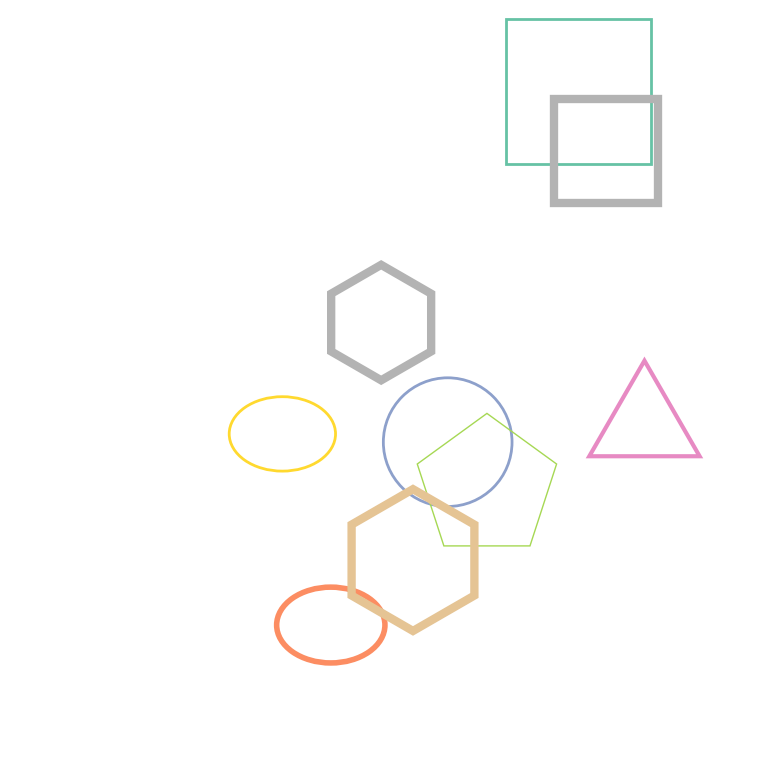[{"shape": "square", "thickness": 1, "radius": 0.47, "center": [0.751, 0.881]}, {"shape": "oval", "thickness": 2, "radius": 0.35, "center": [0.43, 0.188]}, {"shape": "circle", "thickness": 1, "radius": 0.42, "center": [0.581, 0.426]}, {"shape": "triangle", "thickness": 1.5, "radius": 0.41, "center": [0.837, 0.449]}, {"shape": "pentagon", "thickness": 0.5, "radius": 0.48, "center": [0.632, 0.368]}, {"shape": "oval", "thickness": 1, "radius": 0.35, "center": [0.367, 0.436]}, {"shape": "hexagon", "thickness": 3, "radius": 0.46, "center": [0.536, 0.273]}, {"shape": "square", "thickness": 3, "radius": 0.34, "center": [0.787, 0.804]}, {"shape": "hexagon", "thickness": 3, "radius": 0.37, "center": [0.495, 0.581]}]